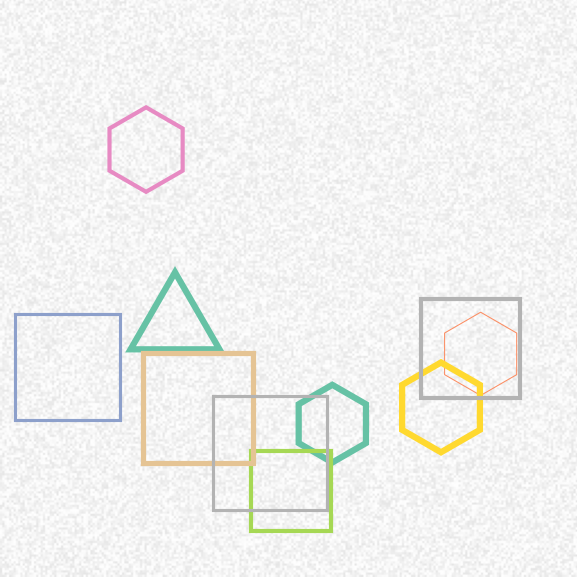[{"shape": "triangle", "thickness": 3, "radius": 0.44, "center": [0.303, 0.439]}, {"shape": "hexagon", "thickness": 3, "radius": 0.34, "center": [0.575, 0.266]}, {"shape": "hexagon", "thickness": 0.5, "radius": 0.36, "center": [0.832, 0.386]}, {"shape": "square", "thickness": 1.5, "radius": 0.46, "center": [0.117, 0.363]}, {"shape": "hexagon", "thickness": 2, "radius": 0.37, "center": [0.253, 0.74]}, {"shape": "square", "thickness": 2, "radius": 0.35, "center": [0.504, 0.149]}, {"shape": "hexagon", "thickness": 3, "radius": 0.39, "center": [0.764, 0.294]}, {"shape": "square", "thickness": 2.5, "radius": 0.48, "center": [0.342, 0.293]}, {"shape": "square", "thickness": 2, "radius": 0.43, "center": [0.815, 0.395]}, {"shape": "square", "thickness": 1.5, "radius": 0.49, "center": [0.468, 0.215]}]